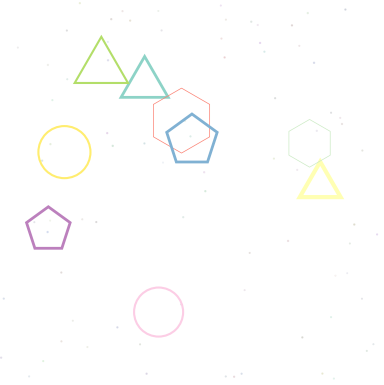[{"shape": "triangle", "thickness": 2, "radius": 0.35, "center": [0.376, 0.783]}, {"shape": "triangle", "thickness": 3, "radius": 0.31, "center": [0.832, 0.519]}, {"shape": "hexagon", "thickness": 0.5, "radius": 0.42, "center": [0.472, 0.687]}, {"shape": "pentagon", "thickness": 2, "radius": 0.34, "center": [0.499, 0.635]}, {"shape": "triangle", "thickness": 1.5, "radius": 0.4, "center": [0.263, 0.824]}, {"shape": "circle", "thickness": 1.5, "radius": 0.32, "center": [0.412, 0.189]}, {"shape": "pentagon", "thickness": 2, "radius": 0.3, "center": [0.126, 0.403]}, {"shape": "hexagon", "thickness": 0.5, "radius": 0.31, "center": [0.804, 0.628]}, {"shape": "circle", "thickness": 1.5, "radius": 0.34, "center": [0.167, 0.605]}]